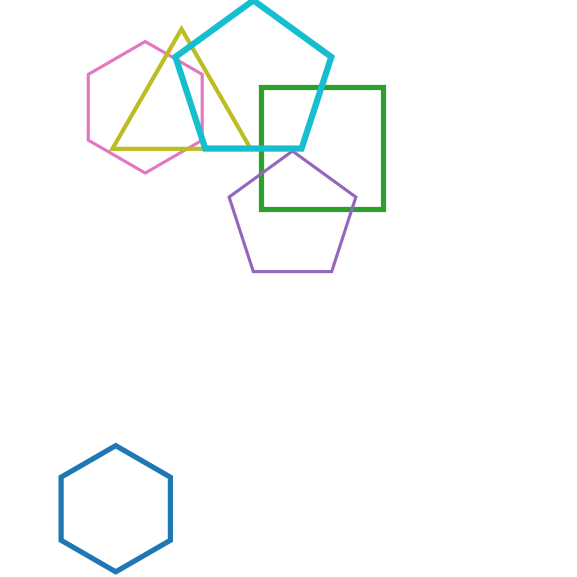[{"shape": "hexagon", "thickness": 2.5, "radius": 0.55, "center": [0.2, 0.118]}, {"shape": "square", "thickness": 2.5, "radius": 0.53, "center": [0.557, 0.743]}, {"shape": "pentagon", "thickness": 1.5, "radius": 0.58, "center": [0.506, 0.622]}, {"shape": "hexagon", "thickness": 1.5, "radius": 0.57, "center": [0.252, 0.813]}, {"shape": "triangle", "thickness": 2, "radius": 0.69, "center": [0.314, 0.811]}, {"shape": "pentagon", "thickness": 3, "radius": 0.71, "center": [0.439, 0.857]}]